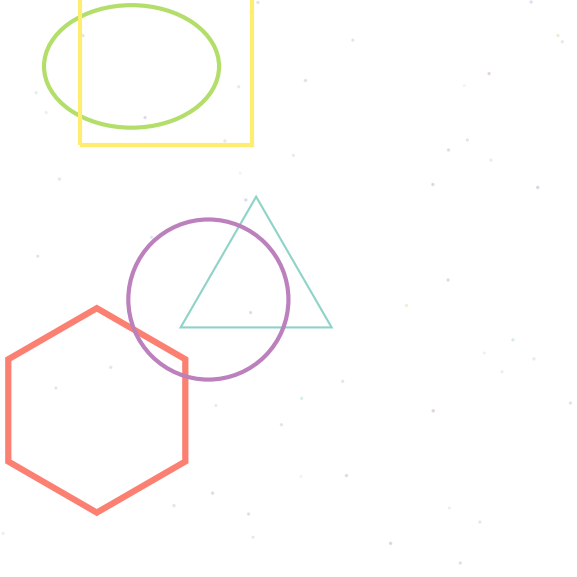[{"shape": "triangle", "thickness": 1, "radius": 0.75, "center": [0.444, 0.508]}, {"shape": "hexagon", "thickness": 3, "radius": 0.88, "center": [0.168, 0.289]}, {"shape": "oval", "thickness": 2, "radius": 0.76, "center": [0.228, 0.884]}, {"shape": "circle", "thickness": 2, "radius": 0.69, "center": [0.361, 0.48]}, {"shape": "square", "thickness": 2, "radius": 0.74, "center": [0.288, 0.897]}]